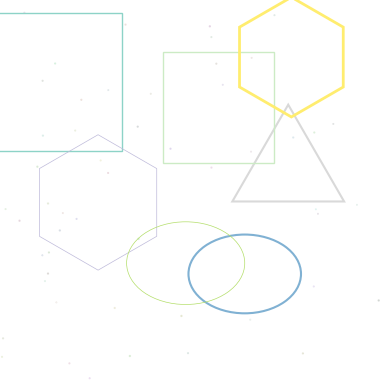[{"shape": "square", "thickness": 1, "radius": 0.89, "center": [0.138, 0.788]}, {"shape": "hexagon", "thickness": 0.5, "radius": 0.88, "center": [0.255, 0.474]}, {"shape": "oval", "thickness": 1.5, "radius": 0.73, "center": [0.636, 0.288]}, {"shape": "oval", "thickness": 0.5, "radius": 0.77, "center": [0.482, 0.317]}, {"shape": "triangle", "thickness": 1.5, "radius": 0.84, "center": [0.749, 0.56]}, {"shape": "square", "thickness": 1, "radius": 0.72, "center": [0.567, 0.721]}, {"shape": "hexagon", "thickness": 2, "radius": 0.78, "center": [0.757, 0.852]}]